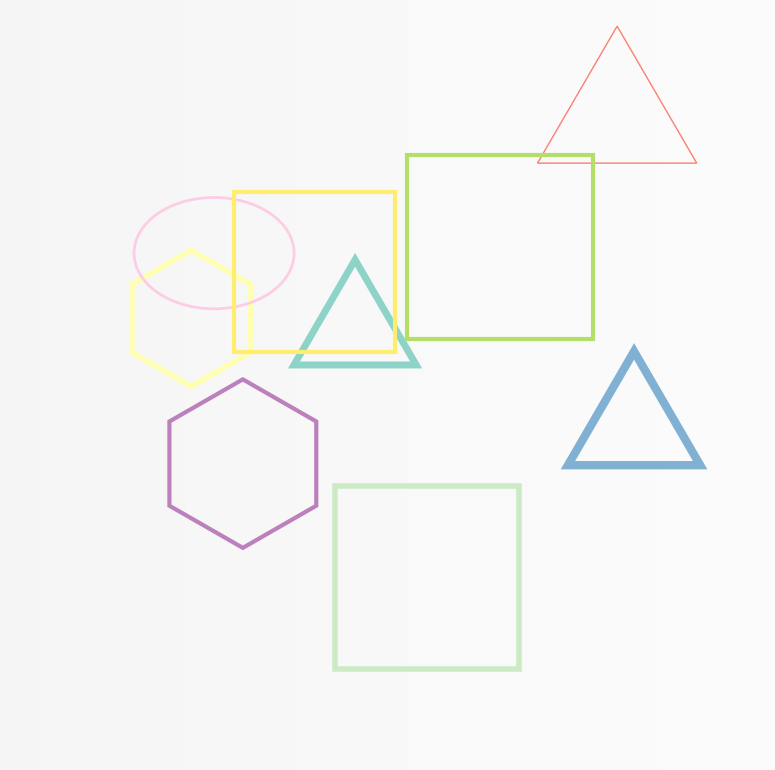[{"shape": "triangle", "thickness": 2.5, "radius": 0.46, "center": [0.458, 0.572]}, {"shape": "hexagon", "thickness": 2, "radius": 0.44, "center": [0.247, 0.587]}, {"shape": "triangle", "thickness": 0.5, "radius": 0.59, "center": [0.796, 0.847]}, {"shape": "triangle", "thickness": 3, "radius": 0.49, "center": [0.818, 0.445]}, {"shape": "square", "thickness": 1.5, "radius": 0.6, "center": [0.645, 0.679]}, {"shape": "oval", "thickness": 1, "radius": 0.52, "center": [0.276, 0.671]}, {"shape": "hexagon", "thickness": 1.5, "radius": 0.55, "center": [0.313, 0.398]}, {"shape": "square", "thickness": 2, "radius": 0.59, "center": [0.551, 0.251]}, {"shape": "square", "thickness": 1.5, "radius": 0.52, "center": [0.406, 0.647]}]